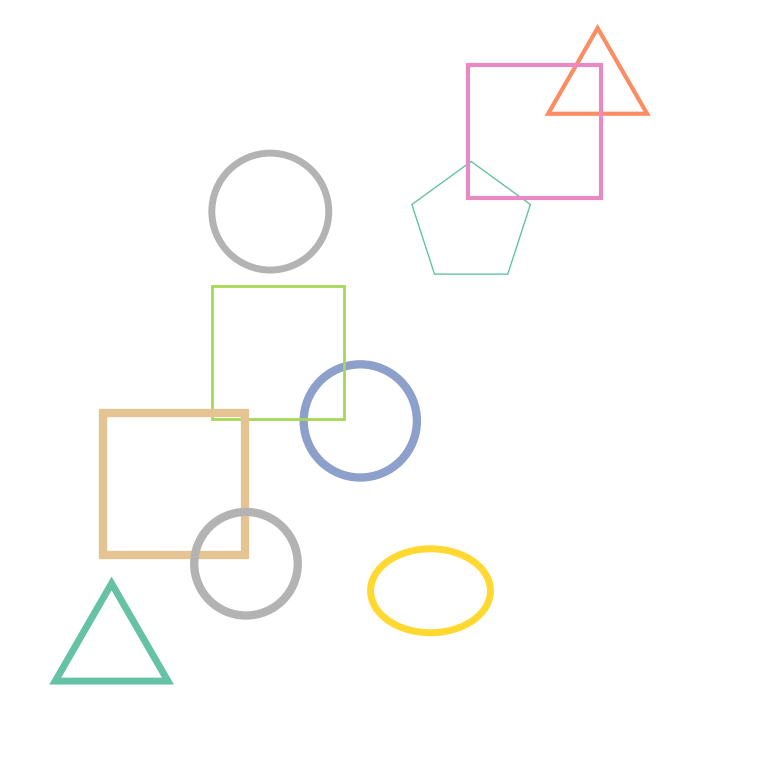[{"shape": "triangle", "thickness": 2.5, "radius": 0.42, "center": [0.145, 0.158]}, {"shape": "pentagon", "thickness": 0.5, "radius": 0.4, "center": [0.612, 0.709]}, {"shape": "triangle", "thickness": 1.5, "radius": 0.37, "center": [0.776, 0.889]}, {"shape": "circle", "thickness": 3, "radius": 0.37, "center": [0.468, 0.453]}, {"shape": "square", "thickness": 1.5, "radius": 0.43, "center": [0.694, 0.829]}, {"shape": "square", "thickness": 1, "radius": 0.43, "center": [0.361, 0.542]}, {"shape": "oval", "thickness": 2.5, "radius": 0.39, "center": [0.559, 0.233]}, {"shape": "square", "thickness": 3, "radius": 0.46, "center": [0.225, 0.372]}, {"shape": "circle", "thickness": 3, "radius": 0.34, "center": [0.319, 0.268]}, {"shape": "circle", "thickness": 2.5, "radius": 0.38, "center": [0.351, 0.725]}]